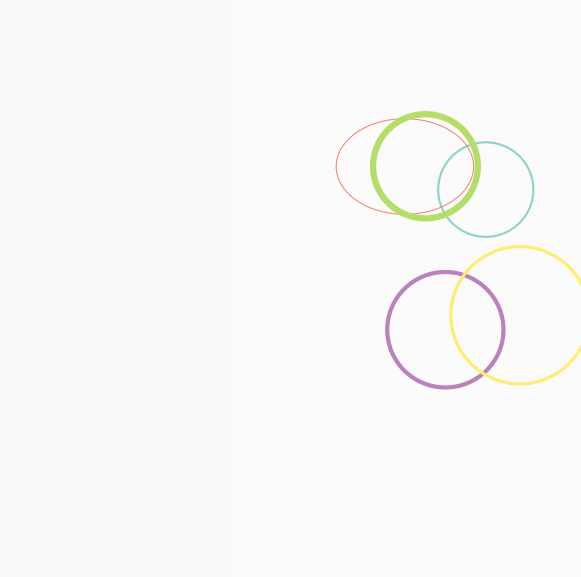[{"shape": "circle", "thickness": 1, "radius": 0.41, "center": [0.836, 0.671]}, {"shape": "oval", "thickness": 0.5, "radius": 0.59, "center": [0.697, 0.711]}, {"shape": "circle", "thickness": 3, "radius": 0.45, "center": [0.732, 0.711]}, {"shape": "circle", "thickness": 2, "radius": 0.5, "center": [0.766, 0.428]}, {"shape": "circle", "thickness": 1.5, "radius": 0.59, "center": [0.895, 0.453]}]